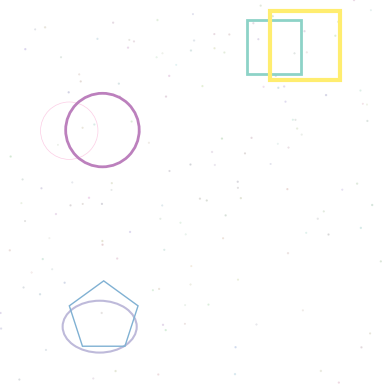[{"shape": "square", "thickness": 2, "radius": 0.35, "center": [0.712, 0.878]}, {"shape": "oval", "thickness": 1.5, "radius": 0.48, "center": [0.259, 0.152]}, {"shape": "pentagon", "thickness": 1, "radius": 0.47, "center": [0.269, 0.177]}, {"shape": "circle", "thickness": 0.5, "radius": 0.37, "center": [0.18, 0.661]}, {"shape": "circle", "thickness": 2, "radius": 0.48, "center": [0.266, 0.662]}, {"shape": "square", "thickness": 3, "radius": 0.45, "center": [0.792, 0.881]}]